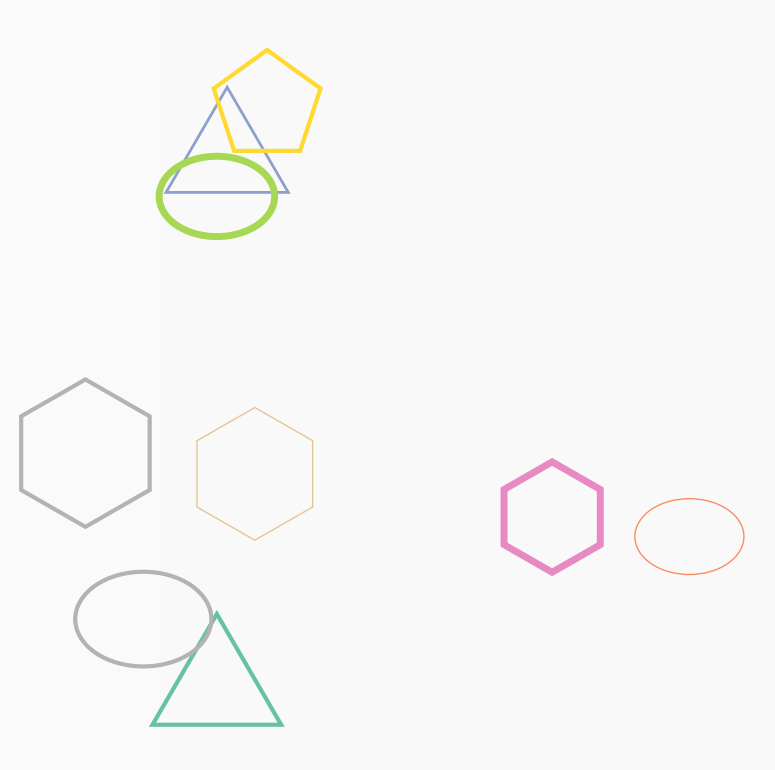[{"shape": "triangle", "thickness": 1.5, "radius": 0.48, "center": [0.28, 0.107]}, {"shape": "oval", "thickness": 0.5, "radius": 0.35, "center": [0.89, 0.303]}, {"shape": "triangle", "thickness": 1, "radius": 0.46, "center": [0.293, 0.796]}, {"shape": "hexagon", "thickness": 2.5, "radius": 0.36, "center": [0.712, 0.328]}, {"shape": "oval", "thickness": 2.5, "radius": 0.37, "center": [0.28, 0.745]}, {"shape": "pentagon", "thickness": 1.5, "radius": 0.36, "center": [0.345, 0.863]}, {"shape": "hexagon", "thickness": 0.5, "radius": 0.43, "center": [0.329, 0.385]}, {"shape": "oval", "thickness": 1.5, "radius": 0.44, "center": [0.185, 0.196]}, {"shape": "hexagon", "thickness": 1.5, "radius": 0.48, "center": [0.11, 0.411]}]